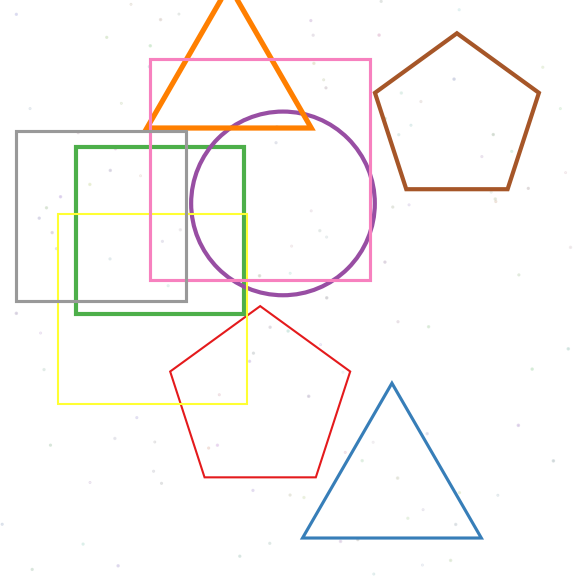[{"shape": "pentagon", "thickness": 1, "radius": 0.82, "center": [0.451, 0.305]}, {"shape": "triangle", "thickness": 1.5, "radius": 0.89, "center": [0.679, 0.157]}, {"shape": "square", "thickness": 2, "radius": 0.73, "center": [0.277, 0.6]}, {"shape": "circle", "thickness": 2, "radius": 0.8, "center": [0.49, 0.647]}, {"shape": "triangle", "thickness": 2.5, "radius": 0.82, "center": [0.397, 0.86]}, {"shape": "square", "thickness": 1, "radius": 0.82, "center": [0.264, 0.464]}, {"shape": "pentagon", "thickness": 2, "radius": 0.75, "center": [0.791, 0.792]}, {"shape": "square", "thickness": 1.5, "radius": 0.96, "center": [0.45, 0.706]}, {"shape": "square", "thickness": 1.5, "radius": 0.74, "center": [0.175, 0.625]}]